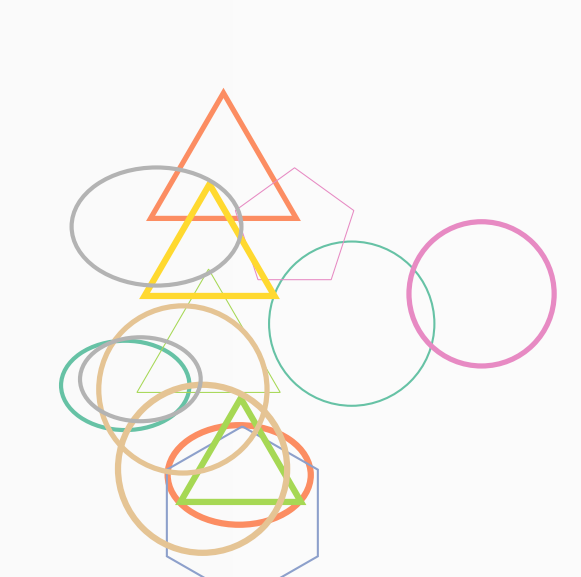[{"shape": "oval", "thickness": 2, "radius": 0.55, "center": [0.215, 0.332]}, {"shape": "circle", "thickness": 1, "radius": 0.71, "center": [0.605, 0.439]}, {"shape": "triangle", "thickness": 2.5, "radius": 0.72, "center": [0.384, 0.693]}, {"shape": "oval", "thickness": 3, "radius": 0.62, "center": [0.412, 0.177]}, {"shape": "hexagon", "thickness": 1, "radius": 0.75, "center": [0.417, 0.111]}, {"shape": "circle", "thickness": 2.5, "radius": 0.62, "center": [0.828, 0.49]}, {"shape": "pentagon", "thickness": 0.5, "radius": 0.54, "center": [0.507, 0.601]}, {"shape": "triangle", "thickness": 0.5, "radius": 0.71, "center": [0.359, 0.391]}, {"shape": "triangle", "thickness": 3, "radius": 0.6, "center": [0.414, 0.19]}, {"shape": "triangle", "thickness": 3, "radius": 0.65, "center": [0.36, 0.551]}, {"shape": "circle", "thickness": 3, "radius": 0.73, "center": [0.349, 0.187]}, {"shape": "circle", "thickness": 2.5, "radius": 0.72, "center": [0.315, 0.325]}, {"shape": "oval", "thickness": 2, "radius": 0.73, "center": [0.269, 0.607]}, {"shape": "oval", "thickness": 2, "radius": 0.52, "center": [0.241, 0.342]}]